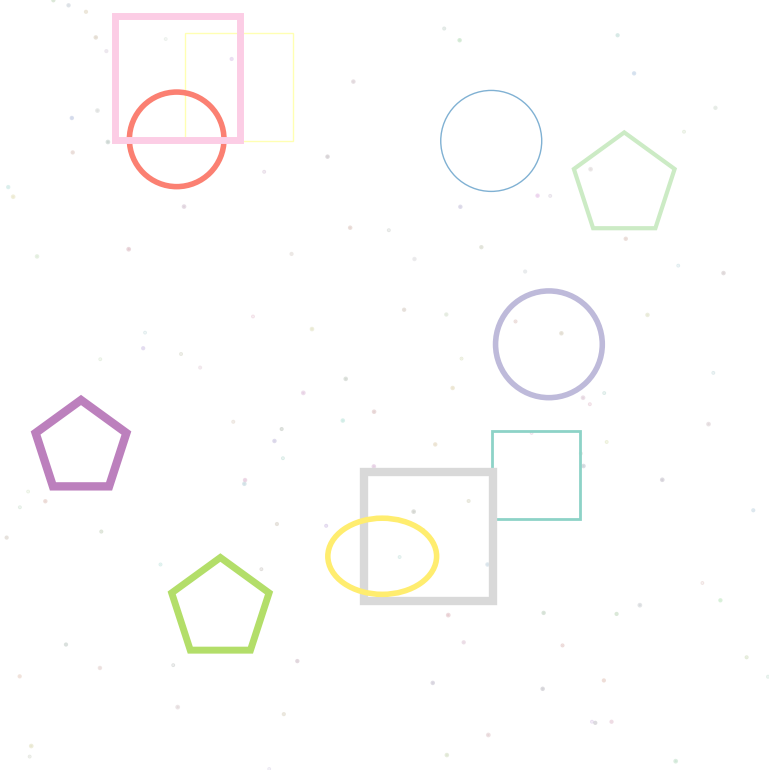[{"shape": "square", "thickness": 1, "radius": 0.29, "center": [0.696, 0.383]}, {"shape": "square", "thickness": 0.5, "radius": 0.35, "center": [0.31, 0.886]}, {"shape": "circle", "thickness": 2, "radius": 0.35, "center": [0.713, 0.553]}, {"shape": "circle", "thickness": 2, "radius": 0.31, "center": [0.229, 0.819]}, {"shape": "circle", "thickness": 0.5, "radius": 0.33, "center": [0.638, 0.817]}, {"shape": "pentagon", "thickness": 2.5, "radius": 0.33, "center": [0.286, 0.209]}, {"shape": "square", "thickness": 2.5, "radius": 0.4, "center": [0.23, 0.898]}, {"shape": "square", "thickness": 3, "radius": 0.42, "center": [0.556, 0.303]}, {"shape": "pentagon", "thickness": 3, "radius": 0.31, "center": [0.105, 0.419]}, {"shape": "pentagon", "thickness": 1.5, "radius": 0.34, "center": [0.811, 0.759]}, {"shape": "oval", "thickness": 2, "radius": 0.35, "center": [0.496, 0.278]}]